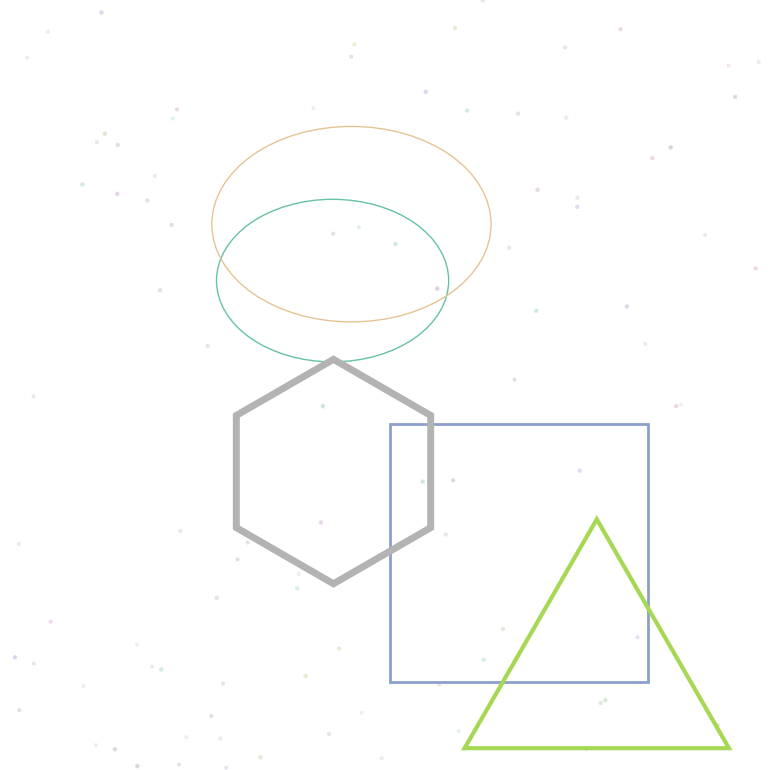[{"shape": "oval", "thickness": 0.5, "radius": 0.75, "center": [0.432, 0.636]}, {"shape": "square", "thickness": 1, "radius": 0.84, "center": [0.674, 0.282]}, {"shape": "triangle", "thickness": 1.5, "radius": 0.99, "center": [0.775, 0.127]}, {"shape": "oval", "thickness": 0.5, "radius": 0.91, "center": [0.456, 0.709]}, {"shape": "hexagon", "thickness": 2.5, "radius": 0.73, "center": [0.433, 0.388]}]